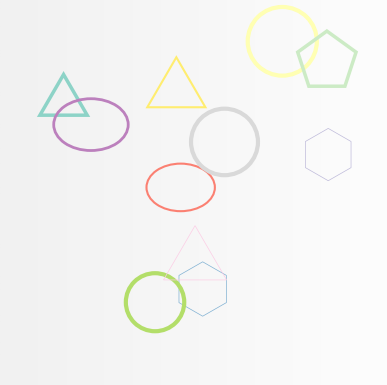[{"shape": "triangle", "thickness": 2.5, "radius": 0.35, "center": [0.164, 0.736]}, {"shape": "circle", "thickness": 3, "radius": 0.45, "center": [0.728, 0.893]}, {"shape": "hexagon", "thickness": 0.5, "radius": 0.34, "center": [0.847, 0.599]}, {"shape": "oval", "thickness": 1.5, "radius": 0.44, "center": [0.466, 0.513]}, {"shape": "hexagon", "thickness": 0.5, "radius": 0.35, "center": [0.523, 0.249]}, {"shape": "circle", "thickness": 3, "radius": 0.38, "center": [0.4, 0.215]}, {"shape": "triangle", "thickness": 0.5, "radius": 0.47, "center": [0.503, 0.32]}, {"shape": "circle", "thickness": 3, "radius": 0.43, "center": [0.579, 0.631]}, {"shape": "oval", "thickness": 2, "radius": 0.48, "center": [0.235, 0.676]}, {"shape": "pentagon", "thickness": 2.5, "radius": 0.4, "center": [0.844, 0.84]}, {"shape": "triangle", "thickness": 1.5, "radius": 0.43, "center": [0.455, 0.765]}]